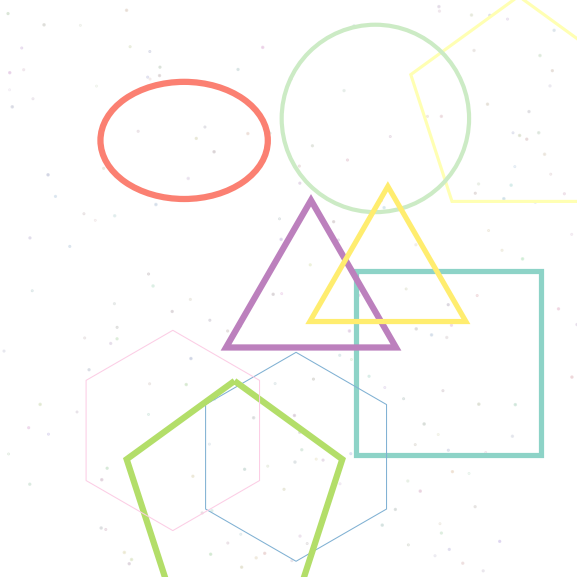[{"shape": "square", "thickness": 2.5, "radius": 0.8, "center": [0.776, 0.371]}, {"shape": "pentagon", "thickness": 1.5, "radius": 0.98, "center": [0.898, 0.809]}, {"shape": "oval", "thickness": 3, "radius": 0.72, "center": [0.319, 0.756]}, {"shape": "hexagon", "thickness": 0.5, "radius": 0.9, "center": [0.513, 0.208]}, {"shape": "pentagon", "thickness": 3, "radius": 0.98, "center": [0.406, 0.143]}, {"shape": "hexagon", "thickness": 0.5, "radius": 0.87, "center": [0.299, 0.254]}, {"shape": "triangle", "thickness": 3, "radius": 0.85, "center": [0.539, 0.482]}, {"shape": "circle", "thickness": 2, "radius": 0.81, "center": [0.65, 0.794]}, {"shape": "triangle", "thickness": 2.5, "radius": 0.78, "center": [0.672, 0.52]}]